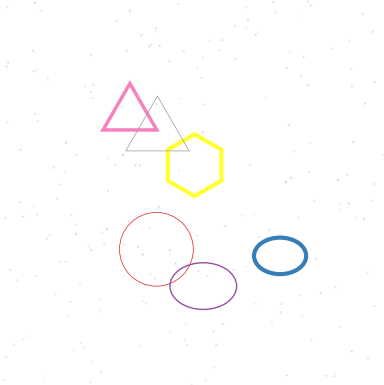[{"shape": "circle", "thickness": 0.5, "radius": 0.48, "center": [0.406, 0.352]}, {"shape": "oval", "thickness": 3, "radius": 0.34, "center": [0.728, 0.335]}, {"shape": "oval", "thickness": 1, "radius": 0.43, "center": [0.528, 0.257]}, {"shape": "hexagon", "thickness": 3, "radius": 0.4, "center": [0.506, 0.571]}, {"shape": "triangle", "thickness": 2.5, "radius": 0.4, "center": [0.337, 0.703]}, {"shape": "triangle", "thickness": 0.5, "radius": 0.47, "center": [0.409, 0.656]}]